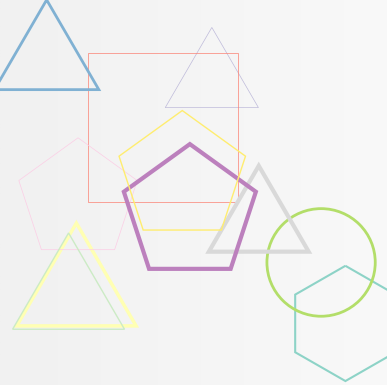[{"shape": "hexagon", "thickness": 1.5, "radius": 0.75, "center": [0.891, 0.16]}, {"shape": "triangle", "thickness": 2.5, "radius": 0.89, "center": [0.197, 0.243]}, {"shape": "triangle", "thickness": 0.5, "radius": 0.69, "center": [0.547, 0.79]}, {"shape": "square", "thickness": 0.5, "radius": 0.97, "center": [0.42, 0.67]}, {"shape": "triangle", "thickness": 2, "radius": 0.78, "center": [0.12, 0.845]}, {"shape": "circle", "thickness": 2, "radius": 0.7, "center": [0.829, 0.318]}, {"shape": "pentagon", "thickness": 0.5, "radius": 0.8, "center": [0.201, 0.481]}, {"shape": "triangle", "thickness": 3, "radius": 0.74, "center": [0.668, 0.421]}, {"shape": "pentagon", "thickness": 3, "radius": 0.9, "center": [0.49, 0.447]}, {"shape": "triangle", "thickness": 1, "radius": 0.83, "center": [0.177, 0.228]}, {"shape": "pentagon", "thickness": 1, "radius": 0.86, "center": [0.47, 0.541]}]